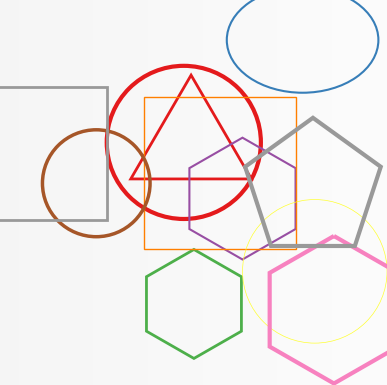[{"shape": "triangle", "thickness": 2, "radius": 0.9, "center": [0.493, 0.625]}, {"shape": "circle", "thickness": 3, "radius": 0.99, "center": [0.474, 0.63]}, {"shape": "oval", "thickness": 1.5, "radius": 0.98, "center": [0.781, 0.896]}, {"shape": "hexagon", "thickness": 2, "radius": 0.71, "center": [0.5, 0.21]}, {"shape": "hexagon", "thickness": 1.5, "radius": 0.79, "center": [0.626, 0.484]}, {"shape": "square", "thickness": 1, "radius": 0.98, "center": [0.569, 0.551]}, {"shape": "circle", "thickness": 0.5, "radius": 0.93, "center": [0.812, 0.295]}, {"shape": "circle", "thickness": 2.5, "radius": 0.69, "center": [0.248, 0.524]}, {"shape": "hexagon", "thickness": 3, "radius": 0.96, "center": [0.862, 0.195]}, {"shape": "pentagon", "thickness": 3, "radius": 0.92, "center": [0.808, 0.51]}, {"shape": "square", "thickness": 2, "radius": 0.87, "center": [0.103, 0.601]}]